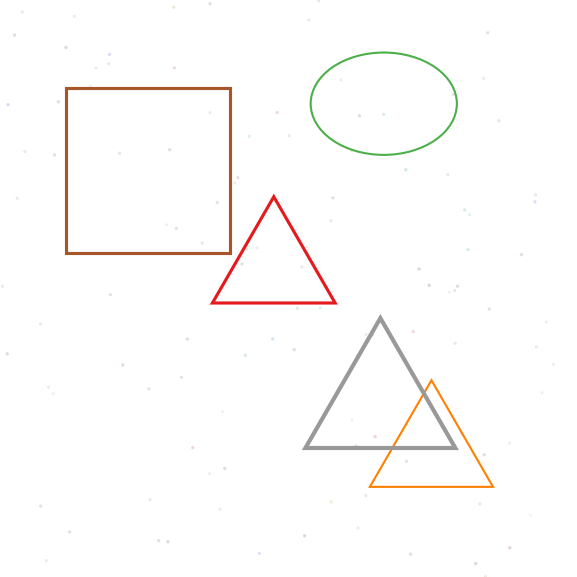[{"shape": "triangle", "thickness": 1.5, "radius": 0.61, "center": [0.474, 0.536]}, {"shape": "oval", "thickness": 1, "radius": 0.63, "center": [0.665, 0.82]}, {"shape": "triangle", "thickness": 1, "radius": 0.62, "center": [0.747, 0.218]}, {"shape": "square", "thickness": 1.5, "radius": 0.71, "center": [0.256, 0.704]}, {"shape": "triangle", "thickness": 2, "radius": 0.75, "center": [0.659, 0.298]}]